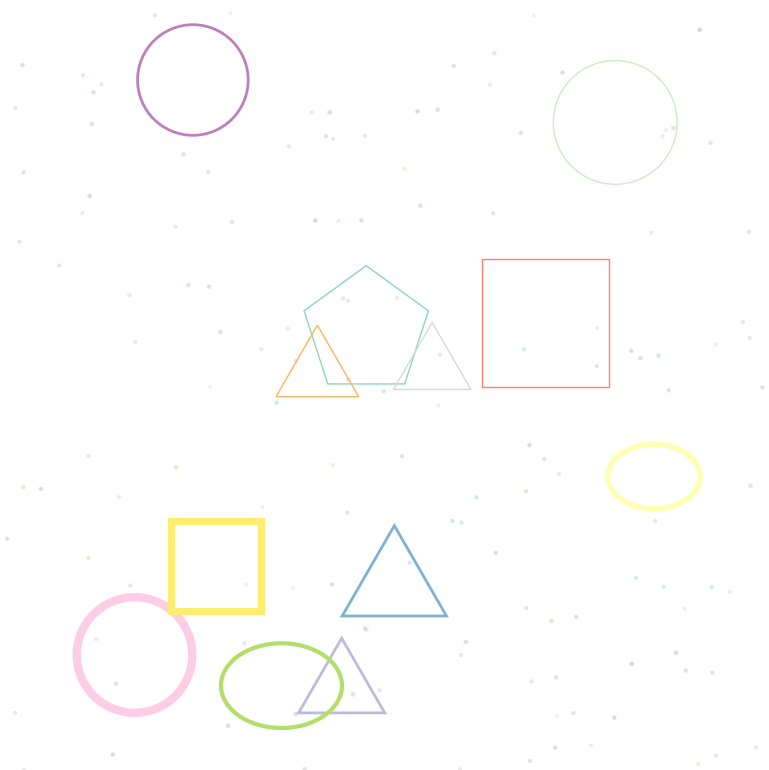[{"shape": "pentagon", "thickness": 0.5, "radius": 0.42, "center": [0.476, 0.57]}, {"shape": "oval", "thickness": 2, "radius": 0.3, "center": [0.849, 0.381]}, {"shape": "triangle", "thickness": 1, "radius": 0.32, "center": [0.444, 0.106]}, {"shape": "square", "thickness": 0.5, "radius": 0.41, "center": [0.709, 0.581]}, {"shape": "triangle", "thickness": 1, "radius": 0.39, "center": [0.512, 0.239]}, {"shape": "triangle", "thickness": 0.5, "radius": 0.31, "center": [0.412, 0.516]}, {"shape": "oval", "thickness": 1.5, "radius": 0.39, "center": [0.366, 0.11]}, {"shape": "circle", "thickness": 3, "radius": 0.38, "center": [0.175, 0.149]}, {"shape": "triangle", "thickness": 0.5, "radius": 0.29, "center": [0.561, 0.523]}, {"shape": "circle", "thickness": 1, "radius": 0.36, "center": [0.25, 0.896]}, {"shape": "circle", "thickness": 0.5, "radius": 0.4, "center": [0.799, 0.841]}, {"shape": "square", "thickness": 2.5, "radius": 0.29, "center": [0.28, 0.265]}]